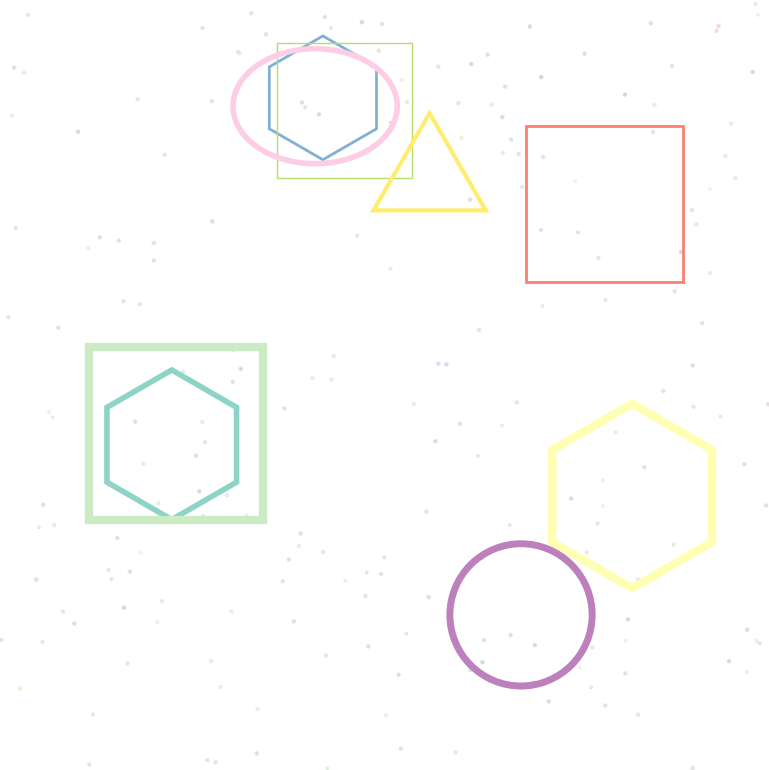[{"shape": "hexagon", "thickness": 2, "radius": 0.49, "center": [0.223, 0.422]}, {"shape": "hexagon", "thickness": 3, "radius": 0.6, "center": [0.821, 0.356]}, {"shape": "square", "thickness": 1, "radius": 0.51, "center": [0.785, 0.735]}, {"shape": "hexagon", "thickness": 1, "radius": 0.4, "center": [0.419, 0.873]}, {"shape": "square", "thickness": 0.5, "radius": 0.44, "center": [0.447, 0.856]}, {"shape": "oval", "thickness": 2, "radius": 0.53, "center": [0.409, 0.862]}, {"shape": "circle", "thickness": 2.5, "radius": 0.46, "center": [0.677, 0.201]}, {"shape": "square", "thickness": 3, "radius": 0.56, "center": [0.228, 0.437]}, {"shape": "triangle", "thickness": 1.5, "radius": 0.42, "center": [0.558, 0.769]}]